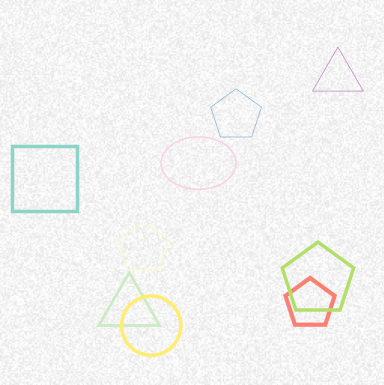[{"shape": "square", "thickness": 2.5, "radius": 0.42, "center": [0.115, 0.535]}, {"shape": "pentagon", "thickness": 0.5, "radius": 0.34, "center": [0.372, 0.355]}, {"shape": "pentagon", "thickness": 3, "radius": 0.34, "center": [0.805, 0.211]}, {"shape": "pentagon", "thickness": 0.5, "radius": 0.35, "center": [0.613, 0.7]}, {"shape": "pentagon", "thickness": 2.5, "radius": 0.49, "center": [0.826, 0.274]}, {"shape": "oval", "thickness": 1, "radius": 0.49, "center": [0.516, 0.576]}, {"shape": "triangle", "thickness": 0.5, "radius": 0.38, "center": [0.878, 0.802]}, {"shape": "triangle", "thickness": 2, "radius": 0.46, "center": [0.336, 0.2]}, {"shape": "circle", "thickness": 2.5, "radius": 0.39, "center": [0.393, 0.154]}]